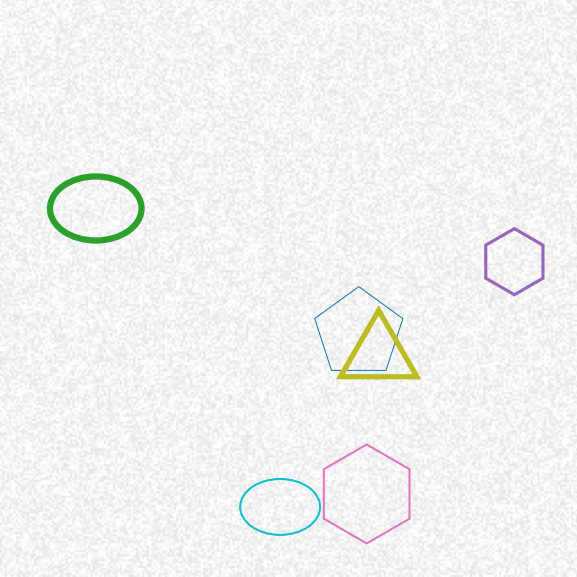[{"shape": "pentagon", "thickness": 0.5, "radius": 0.4, "center": [0.621, 0.423]}, {"shape": "oval", "thickness": 3, "radius": 0.4, "center": [0.166, 0.638]}, {"shape": "hexagon", "thickness": 1.5, "radius": 0.29, "center": [0.891, 0.546]}, {"shape": "hexagon", "thickness": 1, "radius": 0.43, "center": [0.635, 0.144]}, {"shape": "triangle", "thickness": 2.5, "radius": 0.38, "center": [0.656, 0.385]}, {"shape": "oval", "thickness": 1, "radius": 0.35, "center": [0.485, 0.121]}]